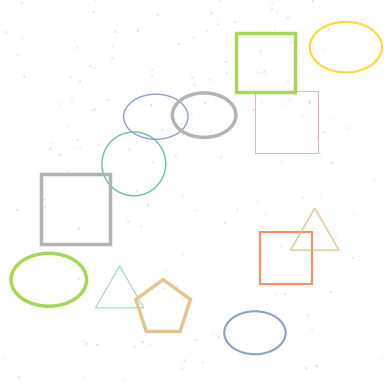[{"shape": "triangle", "thickness": 0.5, "radius": 0.36, "center": [0.311, 0.237]}, {"shape": "circle", "thickness": 1, "radius": 0.41, "center": [0.348, 0.574]}, {"shape": "square", "thickness": 1.5, "radius": 0.34, "center": [0.743, 0.33]}, {"shape": "oval", "thickness": 1.5, "radius": 0.4, "center": [0.662, 0.136]}, {"shape": "oval", "thickness": 1, "radius": 0.42, "center": [0.405, 0.697]}, {"shape": "square", "thickness": 0.5, "radius": 0.4, "center": [0.744, 0.684]}, {"shape": "square", "thickness": 2.5, "radius": 0.38, "center": [0.689, 0.837]}, {"shape": "oval", "thickness": 2.5, "radius": 0.49, "center": [0.127, 0.273]}, {"shape": "oval", "thickness": 1.5, "radius": 0.47, "center": [0.898, 0.878]}, {"shape": "triangle", "thickness": 1, "radius": 0.36, "center": [0.818, 0.387]}, {"shape": "pentagon", "thickness": 2.5, "radius": 0.37, "center": [0.424, 0.199]}, {"shape": "oval", "thickness": 2.5, "radius": 0.41, "center": [0.53, 0.701]}, {"shape": "square", "thickness": 2.5, "radius": 0.45, "center": [0.196, 0.457]}]